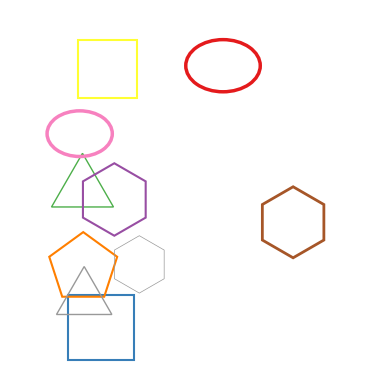[{"shape": "oval", "thickness": 2.5, "radius": 0.48, "center": [0.579, 0.829]}, {"shape": "square", "thickness": 1.5, "radius": 0.43, "center": [0.263, 0.15]}, {"shape": "triangle", "thickness": 1, "radius": 0.46, "center": [0.214, 0.509]}, {"shape": "hexagon", "thickness": 1.5, "radius": 0.47, "center": [0.297, 0.482]}, {"shape": "pentagon", "thickness": 1.5, "radius": 0.46, "center": [0.216, 0.304]}, {"shape": "square", "thickness": 1.5, "radius": 0.38, "center": [0.279, 0.82]}, {"shape": "hexagon", "thickness": 2, "radius": 0.46, "center": [0.761, 0.423]}, {"shape": "oval", "thickness": 2.5, "radius": 0.42, "center": [0.207, 0.653]}, {"shape": "hexagon", "thickness": 0.5, "radius": 0.37, "center": [0.362, 0.313]}, {"shape": "triangle", "thickness": 1, "radius": 0.42, "center": [0.219, 0.225]}]